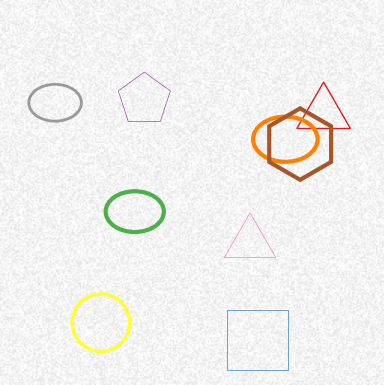[{"shape": "triangle", "thickness": 1, "radius": 0.4, "center": [0.841, 0.706]}, {"shape": "square", "thickness": 0.5, "radius": 0.39, "center": [0.669, 0.117]}, {"shape": "oval", "thickness": 3, "radius": 0.38, "center": [0.35, 0.45]}, {"shape": "pentagon", "thickness": 0.5, "radius": 0.35, "center": [0.375, 0.742]}, {"shape": "oval", "thickness": 3, "radius": 0.42, "center": [0.741, 0.638]}, {"shape": "circle", "thickness": 2.5, "radius": 0.37, "center": [0.262, 0.162]}, {"shape": "hexagon", "thickness": 3, "radius": 0.46, "center": [0.78, 0.626]}, {"shape": "triangle", "thickness": 0.5, "radius": 0.39, "center": [0.65, 0.37]}, {"shape": "oval", "thickness": 2, "radius": 0.34, "center": [0.143, 0.733]}]